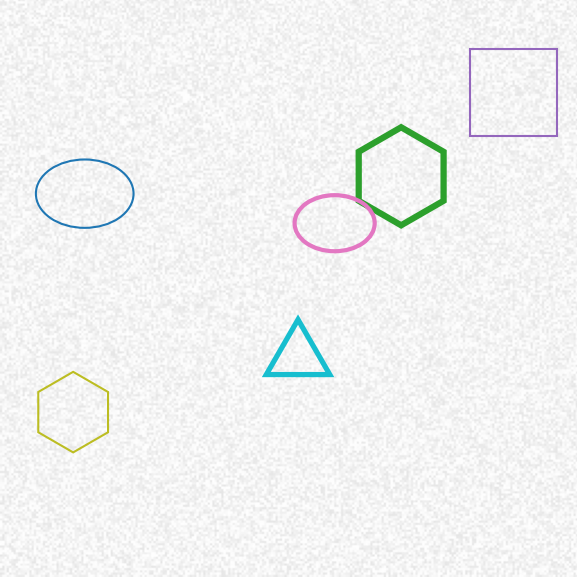[{"shape": "oval", "thickness": 1, "radius": 0.42, "center": [0.147, 0.664]}, {"shape": "hexagon", "thickness": 3, "radius": 0.42, "center": [0.695, 0.694]}, {"shape": "square", "thickness": 1, "radius": 0.38, "center": [0.889, 0.838]}, {"shape": "oval", "thickness": 2, "radius": 0.35, "center": [0.579, 0.613]}, {"shape": "hexagon", "thickness": 1, "radius": 0.35, "center": [0.127, 0.286]}, {"shape": "triangle", "thickness": 2.5, "radius": 0.32, "center": [0.516, 0.382]}]